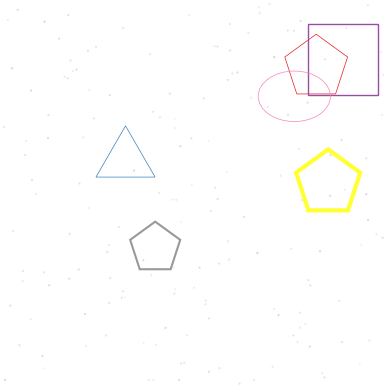[{"shape": "pentagon", "thickness": 0.5, "radius": 0.43, "center": [0.821, 0.825]}, {"shape": "triangle", "thickness": 0.5, "radius": 0.44, "center": [0.326, 0.584]}, {"shape": "square", "thickness": 1, "radius": 0.46, "center": [0.892, 0.845]}, {"shape": "pentagon", "thickness": 3, "radius": 0.44, "center": [0.852, 0.524]}, {"shape": "oval", "thickness": 0.5, "radius": 0.47, "center": [0.764, 0.75]}, {"shape": "pentagon", "thickness": 1.5, "radius": 0.34, "center": [0.403, 0.356]}]